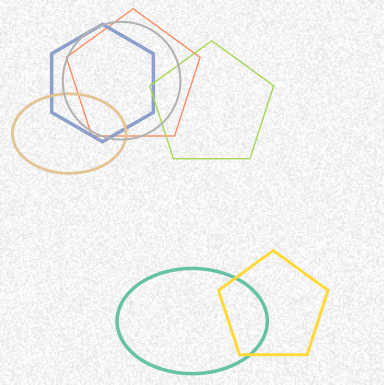[{"shape": "oval", "thickness": 2.5, "radius": 0.98, "center": [0.499, 0.166]}, {"shape": "pentagon", "thickness": 1, "radius": 0.91, "center": [0.346, 0.795]}, {"shape": "hexagon", "thickness": 2.5, "radius": 0.76, "center": [0.266, 0.784]}, {"shape": "pentagon", "thickness": 1, "radius": 0.85, "center": [0.55, 0.725]}, {"shape": "pentagon", "thickness": 2, "radius": 0.75, "center": [0.71, 0.2]}, {"shape": "oval", "thickness": 2, "radius": 0.74, "center": [0.18, 0.653]}, {"shape": "circle", "thickness": 1.5, "radius": 0.76, "center": [0.316, 0.79]}]